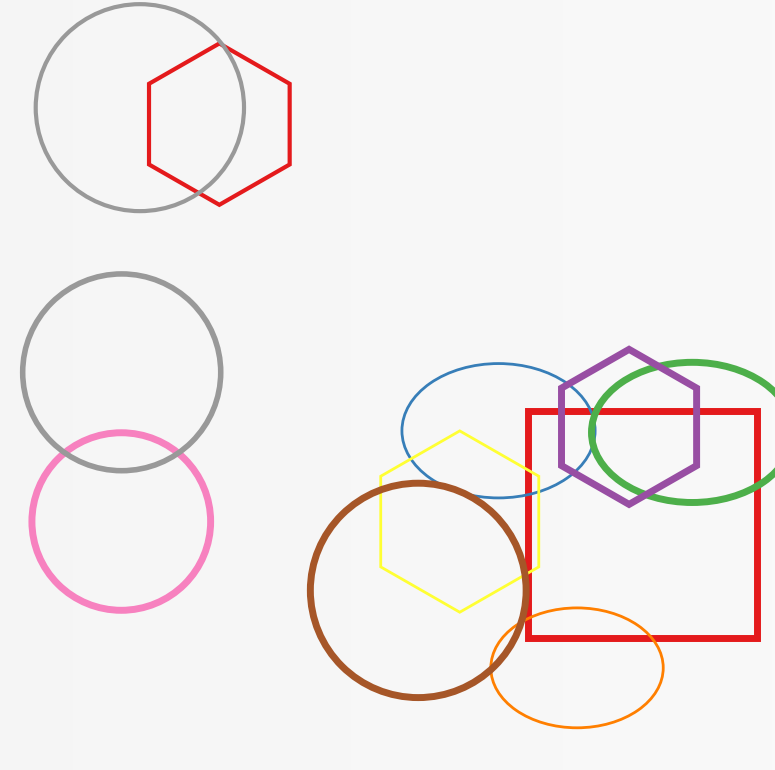[{"shape": "hexagon", "thickness": 1.5, "radius": 0.52, "center": [0.283, 0.839]}, {"shape": "square", "thickness": 2.5, "radius": 0.74, "center": [0.829, 0.319]}, {"shape": "oval", "thickness": 1, "radius": 0.62, "center": [0.643, 0.441]}, {"shape": "oval", "thickness": 2.5, "radius": 0.65, "center": [0.893, 0.438]}, {"shape": "hexagon", "thickness": 2.5, "radius": 0.5, "center": [0.812, 0.446]}, {"shape": "oval", "thickness": 1, "radius": 0.56, "center": [0.745, 0.133]}, {"shape": "hexagon", "thickness": 1, "radius": 0.59, "center": [0.593, 0.323]}, {"shape": "circle", "thickness": 2.5, "radius": 0.7, "center": [0.54, 0.233]}, {"shape": "circle", "thickness": 2.5, "radius": 0.58, "center": [0.156, 0.323]}, {"shape": "circle", "thickness": 1.5, "radius": 0.67, "center": [0.18, 0.86]}, {"shape": "circle", "thickness": 2, "radius": 0.64, "center": [0.157, 0.516]}]